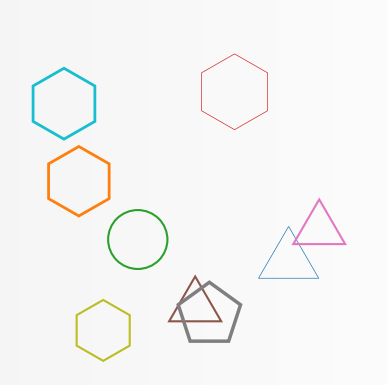[{"shape": "triangle", "thickness": 0.5, "radius": 0.45, "center": [0.745, 0.322]}, {"shape": "hexagon", "thickness": 2, "radius": 0.45, "center": [0.204, 0.529]}, {"shape": "circle", "thickness": 1.5, "radius": 0.38, "center": [0.356, 0.378]}, {"shape": "hexagon", "thickness": 0.5, "radius": 0.49, "center": [0.605, 0.762]}, {"shape": "triangle", "thickness": 1.5, "radius": 0.39, "center": [0.504, 0.204]}, {"shape": "triangle", "thickness": 1.5, "radius": 0.39, "center": [0.824, 0.405]}, {"shape": "pentagon", "thickness": 2.5, "radius": 0.42, "center": [0.54, 0.182]}, {"shape": "hexagon", "thickness": 1.5, "radius": 0.4, "center": [0.266, 0.142]}, {"shape": "hexagon", "thickness": 2, "radius": 0.46, "center": [0.165, 0.731]}]